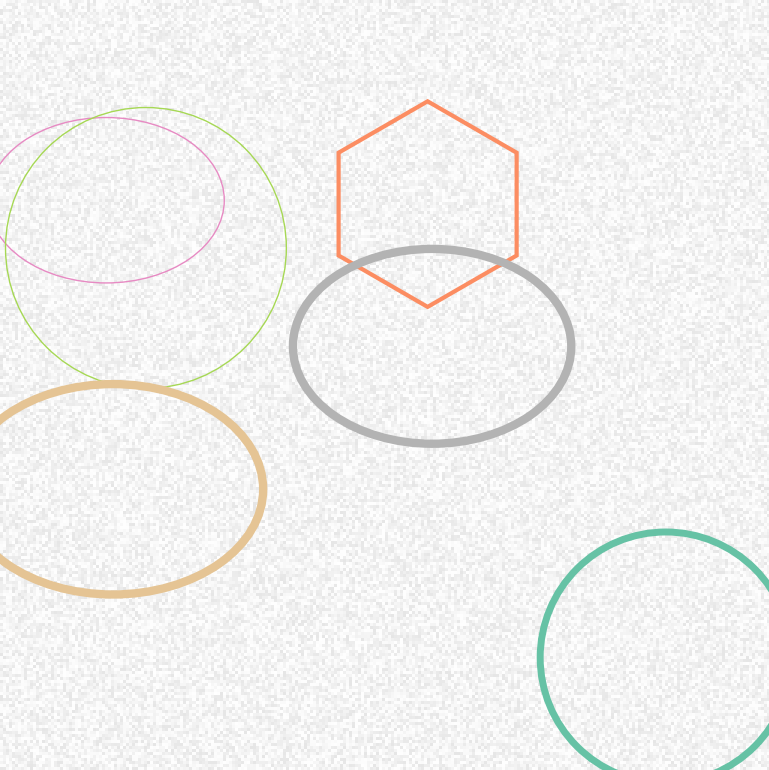[{"shape": "circle", "thickness": 2.5, "radius": 0.82, "center": [0.865, 0.146]}, {"shape": "hexagon", "thickness": 1.5, "radius": 0.67, "center": [0.555, 0.735]}, {"shape": "oval", "thickness": 0.5, "radius": 0.77, "center": [0.138, 0.74]}, {"shape": "circle", "thickness": 0.5, "radius": 0.91, "center": [0.19, 0.678]}, {"shape": "oval", "thickness": 3, "radius": 0.98, "center": [0.147, 0.365]}, {"shape": "oval", "thickness": 3, "radius": 0.9, "center": [0.561, 0.55]}]